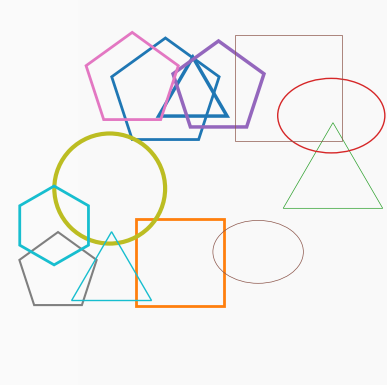[{"shape": "pentagon", "thickness": 2, "radius": 0.73, "center": [0.427, 0.755]}, {"shape": "triangle", "thickness": 2.5, "radius": 0.51, "center": [0.498, 0.749]}, {"shape": "square", "thickness": 2, "radius": 0.56, "center": [0.464, 0.318]}, {"shape": "triangle", "thickness": 0.5, "radius": 0.74, "center": [0.859, 0.533]}, {"shape": "oval", "thickness": 1, "radius": 0.69, "center": [0.855, 0.7]}, {"shape": "pentagon", "thickness": 2.5, "radius": 0.62, "center": [0.564, 0.77]}, {"shape": "oval", "thickness": 0.5, "radius": 0.58, "center": [0.666, 0.346]}, {"shape": "square", "thickness": 0.5, "radius": 0.69, "center": [0.745, 0.772]}, {"shape": "pentagon", "thickness": 2, "radius": 0.63, "center": [0.341, 0.791]}, {"shape": "pentagon", "thickness": 1.5, "radius": 0.52, "center": [0.15, 0.292]}, {"shape": "circle", "thickness": 3, "radius": 0.71, "center": [0.283, 0.51]}, {"shape": "hexagon", "thickness": 2, "radius": 0.51, "center": [0.14, 0.414]}, {"shape": "triangle", "thickness": 1, "radius": 0.6, "center": [0.288, 0.279]}]